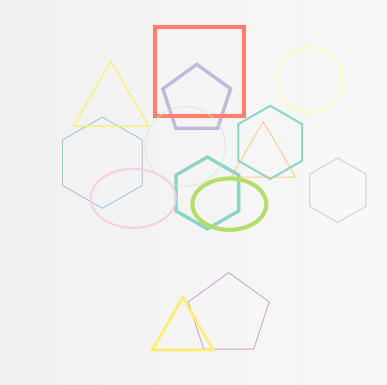[{"shape": "hexagon", "thickness": 1.5, "radius": 0.48, "center": [0.697, 0.63]}, {"shape": "hexagon", "thickness": 2.5, "radius": 0.47, "center": [0.535, 0.499]}, {"shape": "circle", "thickness": 1, "radius": 0.42, "center": [0.798, 0.792]}, {"shape": "pentagon", "thickness": 2.5, "radius": 0.46, "center": [0.508, 0.741]}, {"shape": "square", "thickness": 3, "radius": 0.58, "center": [0.515, 0.815]}, {"shape": "hexagon", "thickness": 0.5, "radius": 0.59, "center": [0.264, 0.577]}, {"shape": "triangle", "thickness": 0.5, "radius": 0.48, "center": [0.679, 0.588]}, {"shape": "oval", "thickness": 3, "radius": 0.48, "center": [0.592, 0.47]}, {"shape": "oval", "thickness": 1.5, "radius": 0.55, "center": [0.344, 0.485]}, {"shape": "hexagon", "thickness": 1, "radius": 0.42, "center": [0.872, 0.506]}, {"shape": "pentagon", "thickness": 0.5, "radius": 0.55, "center": [0.59, 0.182]}, {"shape": "circle", "thickness": 0.5, "radius": 0.52, "center": [0.478, 0.62]}, {"shape": "triangle", "thickness": 2, "radius": 0.45, "center": [0.472, 0.137]}, {"shape": "triangle", "thickness": 1, "radius": 0.56, "center": [0.287, 0.728]}]